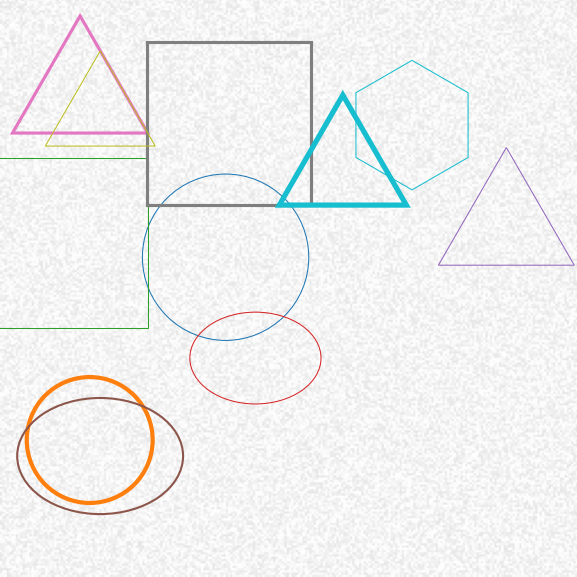[{"shape": "circle", "thickness": 0.5, "radius": 0.72, "center": [0.391, 0.554]}, {"shape": "circle", "thickness": 2, "radius": 0.55, "center": [0.155, 0.237]}, {"shape": "square", "thickness": 0.5, "radius": 0.74, "center": [0.109, 0.579]}, {"shape": "oval", "thickness": 0.5, "radius": 0.57, "center": [0.442, 0.379]}, {"shape": "triangle", "thickness": 0.5, "radius": 0.68, "center": [0.877, 0.608]}, {"shape": "oval", "thickness": 1, "radius": 0.72, "center": [0.173, 0.209]}, {"shape": "triangle", "thickness": 1.5, "radius": 0.68, "center": [0.139, 0.836]}, {"shape": "square", "thickness": 1.5, "radius": 0.71, "center": [0.396, 0.785]}, {"shape": "triangle", "thickness": 0.5, "radius": 0.55, "center": [0.174, 0.801]}, {"shape": "triangle", "thickness": 2.5, "radius": 0.64, "center": [0.594, 0.708]}, {"shape": "hexagon", "thickness": 0.5, "radius": 0.56, "center": [0.713, 0.783]}]